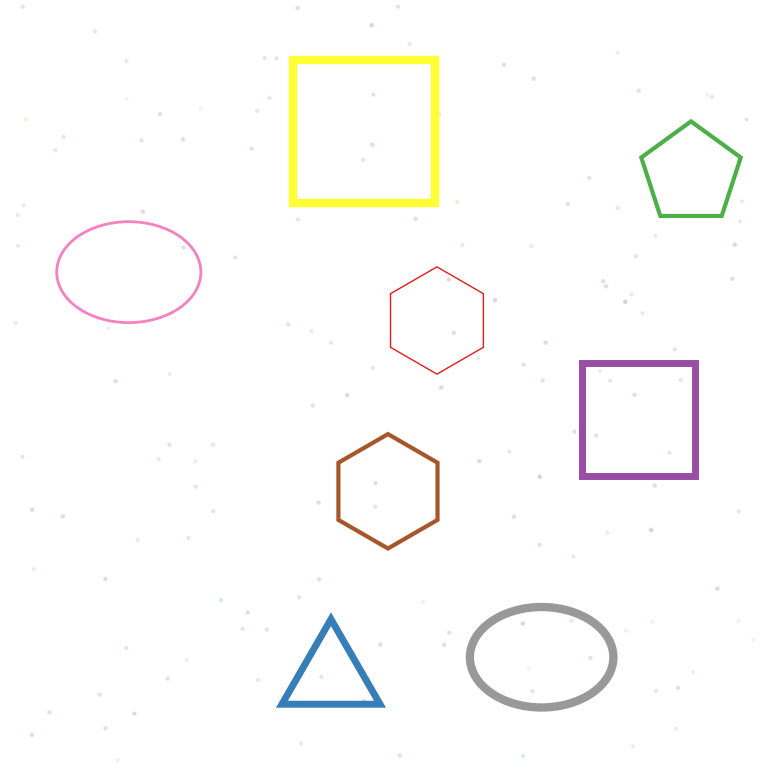[{"shape": "hexagon", "thickness": 0.5, "radius": 0.35, "center": [0.567, 0.584]}, {"shape": "triangle", "thickness": 2.5, "radius": 0.37, "center": [0.43, 0.122]}, {"shape": "pentagon", "thickness": 1.5, "radius": 0.34, "center": [0.897, 0.774]}, {"shape": "square", "thickness": 2.5, "radius": 0.37, "center": [0.829, 0.455]}, {"shape": "square", "thickness": 3, "radius": 0.46, "center": [0.473, 0.829]}, {"shape": "hexagon", "thickness": 1.5, "radius": 0.37, "center": [0.504, 0.362]}, {"shape": "oval", "thickness": 1, "radius": 0.47, "center": [0.167, 0.647]}, {"shape": "oval", "thickness": 3, "radius": 0.47, "center": [0.703, 0.146]}]